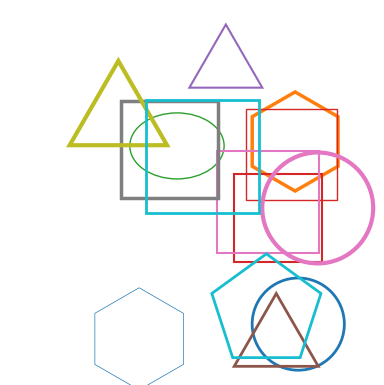[{"shape": "circle", "thickness": 2, "radius": 0.6, "center": [0.775, 0.158]}, {"shape": "hexagon", "thickness": 0.5, "radius": 0.66, "center": [0.361, 0.12]}, {"shape": "hexagon", "thickness": 2.5, "radius": 0.64, "center": [0.767, 0.632]}, {"shape": "oval", "thickness": 1, "radius": 0.61, "center": [0.46, 0.621]}, {"shape": "square", "thickness": 1, "radius": 0.59, "center": [0.758, 0.599]}, {"shape": "square", "thickness": 1.5, "radius": 0.57, "center": [0.721, 0.434]}, {"shape": "triangle", "thickness": 1.5, "radius": 0.55, "center": [0.587, 0.827]}, {"shape": "triangle", "thickness": 2, "radius": 0.63, "center": [0.718, 0.112]}, {"shape": "circle", "thickness": 3, "radius": 0.72, "center": [0.825, 0.46]}, {"shape": "square", "thickness": 1.5, "radius": 0.66, "center": [0.697, 0.475]}, {"shape": "square", "thickness": 2.5, "radius": 0.63, "center": [0.44, 0.612]}, {"shape": "triangle", "thickness": 3, "radius": 0.73, "center": [0.307, 0.696]}, {"shape": "square", "thickness": 2, "radius": 0.73, "center": [0.525, 0.593]}, {"shape": "pentagon", "thickness": 2, "radius": 0.75, "center": [0.692, 0.192]}]